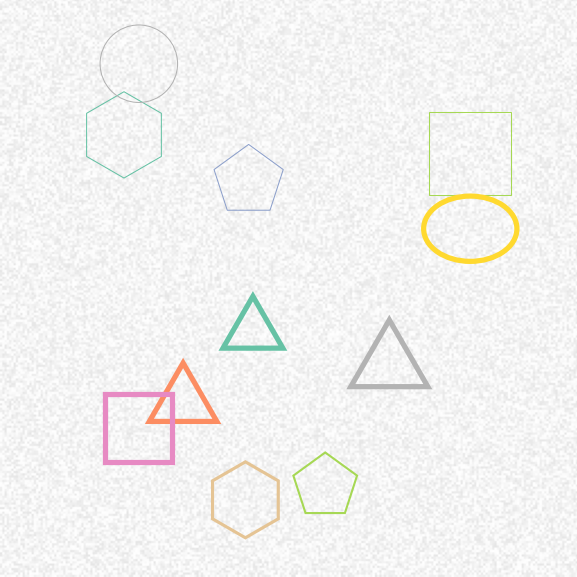[{"shape": "hexagon", "thickness": 0.5, "radius": 0.37, "center": [0.215, 0.766]}, {"shape": "triangle", "thickness": 2.5, "radius": 0.3, "center": [0.438, 0.426]}, {"shape": "triangle", "thickness": 2.5, "radius": 0.34, "center": [0.317, 0.303]}, {"shape": "pentagon", "thickness": 0.5, "radius": 0.31, "center": [0.431, 0.686]}, {"shape": "square", "thickness": 2.5, "radius": 0.29, "center": [0.24, 0.258]}, {"shape": "square", "thickness": 0.5, "radius": 0.36, "center": [0.814, 0.733]}, {"shape": "pentagon", "thickness": 1, "radius": 0.29, "center": [0.563, 0.158]}, {"shape": "oval", "thickness": 2.5, "radius": 0.4, "center": [0.814, 0.603]}, {"shape": "hexagon", "thickness": 1.5, "radius": 0.33, "center": [0.425, 0.134]}, {"shape": "circle", "thickness": 0.5, "radius": 0.34, "center": [0.24, 0.889]}, {"shape": "triangle", "thickness": 2.5, "radius": 0.38, "center": [0.674, 0.368]}]